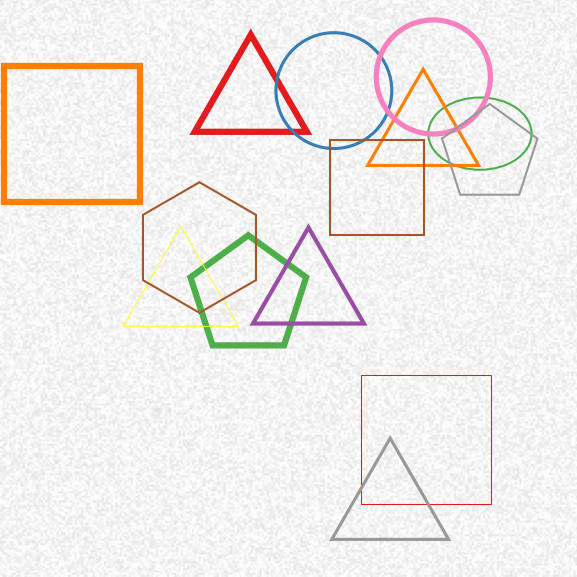[{"shape": "square", "thickness": 0.5, "radius": 0.56, "center": [0.738, 0.238]}, {"shape": "triangle", "thickness": 3, "radius": 0.56, "center": [0.434, 0.827]}, {"shape": "circle", "thickness": 1.5, "radius": 0.5, "center": [0.578, 0.842]}, {"shape": "pentagon", "thickness": 3, "radius": 0.53, "center": [0.43, 0.486]}, {"shape": "oval", "thickness": 1, "radius": 0.45, "center": [0.831, 0.768]}, {"shape": "triangle", "thickness": 2, "radius": 0.55, "center": [0.534, 0.494]}, {"shape": "triangle", "thickness": 1.5, "radius": 0.56, "center": [0.733, 0.768]}, {"shape": "square", "thickness": 3, "radius": 0.59, "center": [0.125, 0.767]}, {"shape": "triangle", "thickness": 0.5, "radius": 0.58, "center": [0.313, 0.492]}, {"shape": "hexagon", "thickness": 1, "radius": 0.56, "center": [0.345, 0.571]}, {"shape": "square", "thickness": 1, "radius": 0.41, "center": [0.653, 0.675]}, {"shape": "circle", "thickness": 2.5, "radius": 0.49, "center": [0.75, 0.866]}, {"shape": "triangle", "thickness": 1.5, "radius": 0.58, "center": [0.676, 0.124]}, {"shape": "pentagon", "thickness": 1, "radius": 0.43, "center": [0.848, 0.732]}]